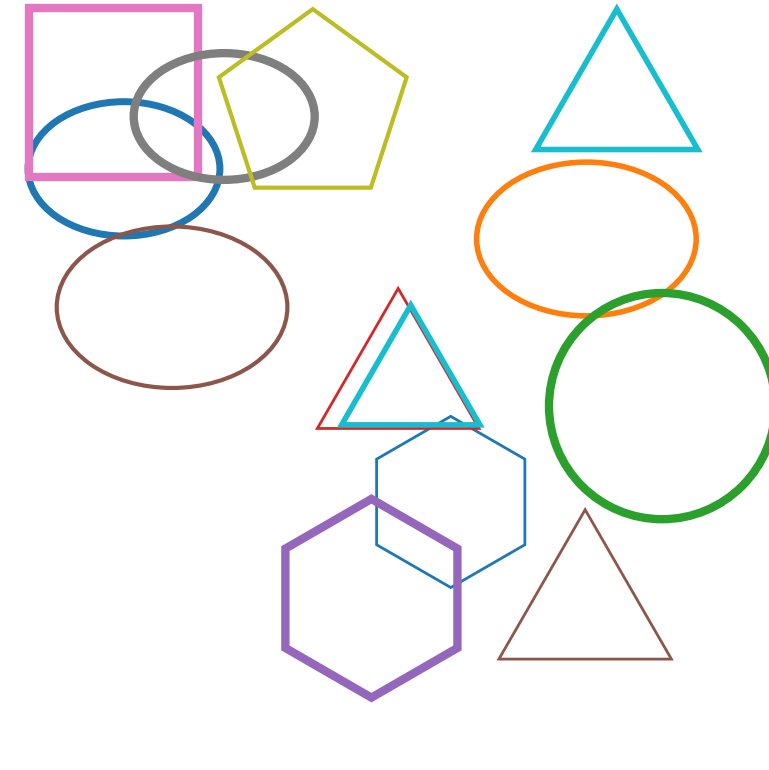[{"shape": "hexagon", "thickness": 1, "radius": 0.56, "center": [0.585, 0.348]}, {"shape": "oval", "thickness": 2.5, "radius": 0.62, "center": [0.161, 0.781]}, {"shape": "oval", "thickness": 2, "radius": 0.71, "center": [0.762, 0.69]}, {"shape": "circle", "thickness": 3, "radius": 0.73, "center": [0.86, 0.473]}, {"shape": "triangle", "thickness": 1, "radius": 0.61, "center": [0.517, 0.504]}, {"shape": "hexagon", "thickness": 3, "radius": 0.65, "center": [0.482, 0.223]}, {"shape": "oval", "thickness": 1.5, "radius": 0.75, "center": [0.223, 0.601]}, {"shape": "triangle", "thickness": 1, "radius": 0.65, "center": [0.76, 0.209]}, {"shape": "square", "thickness": 3, "radius": 0.55, "center": [0.148, 0.88]}, {"shape": "oval", "thickness": 3, "radius": 0.59, "center": [0.291, 0.849]}, {"shape": "pentagon", "thickness": 1.5, "radius": 0.64, "center": [0.406, 0.86]}, {"shape": "triangle", "thickness": 2, "radius": 0.61, "center": [0.801, 0.867]}, {"shape": "triangle", "thickness": 2, "radius": 0.52, "center": [0.533, 0.5]}]